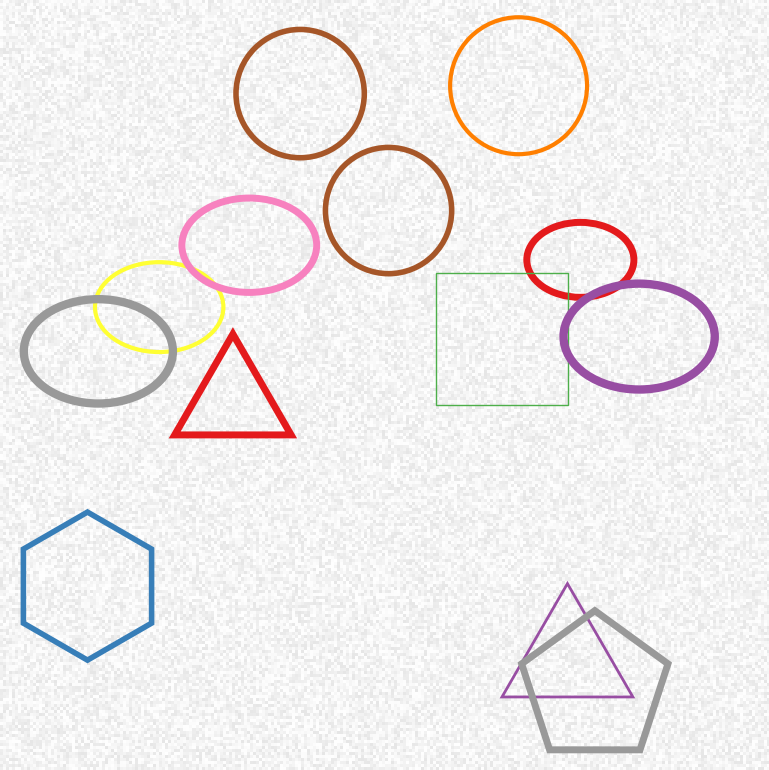[{"shape": "oval", "thickness": 2.5, "radius": 0.35, "center": [0.754, 0.663]}, {"shape": "triangle", "thickness": 2.5, "radius": 0.44, "center": [0.302, 0.479]}, {"shape": "hexagon", "thickness": 2, "radius": 0.48, "center": [0.114, 0.239]}, {"shape": "square", "thickness": 0.5, "radius": 0.43, "center": [0.652, 0.56]}, {"shape": "oval", "thickness": 3, "radius": 0.49, "center": [0.83, 0.563]}, {"shape": "triangle", "thickness": 1, "radius": 0.49, "center": [0.737, 0.144]}, {"shape": "circle", "thickness": 1.5, "radius": 0.44, "center": [0.673, 0.889]}, {"shape": "oval", "thickness": 1.5, "radius": 0.42, "center": [0.207, 0.601]}, {"shape": "circle", "thickness": 2, "radius": 0.41, "center": [0.505, 0.727]}, {"shape": "circle", "thickness": 2, "radius": 0.42, "center": [0.39, 0.878]}, {"shape": "oval", "thickness": 2.5, "radius": 0.44, "center": [0.324, 0.682]}, {"shape": "oval", "thickness": 3, "radius": 0.48, "center": [0.128, 0.544]}, {"shape": "pentagon", "thickness": 2.5, "radius": 0.5, "center": [0.772, 0.107]}]